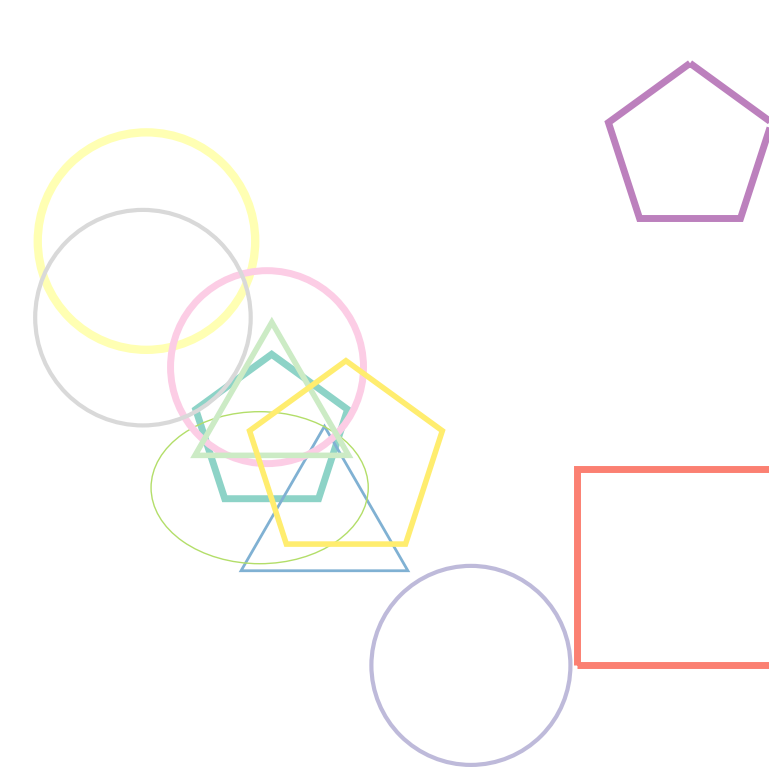[{"shape": "pentagon", "thickness": 2.5, "radius": 0.52, "center": [0.353, 0.436]}, {"shape": "circle", "thickness": 3, "radius": 0.71, "center": [0.19, 0.687]}, {"shape": "circle", "thickness": 1.5, "radius": 0.65, "center": [0.612, 0.136]}, {"shape": "square", "thickness": 2.5, "radius": 0.64, "center": [0.877, 0.264]}, {"shape": "triangle", "thickness": 1, "radius": 0.63, "center": [0.421, 0.321]}, {"shape": "oval", "thickness": 0.5, "radius": 0.71, "center": [0.337, 0.367]}, {"shape": "circle", "thickness": 2.5, "radius": 0.63, "center": [0.347, 0.523]}, {"shape": "circle", "thickness": 1.5, "radius": 0.7, "center": [0.186, 0.587]}, {"shape": "pentagon", "thickness": 2.5, "radius": 0.56, "center": [0.896, 0.806]}, {"shape": "triangle", "thickness": 2, "radius": 0.58, "center": [0.353, 0.466]}, {"shape": "pentagon", "thickness": 2, "radius": 0.66, "center": [0.449, 0.4]}]